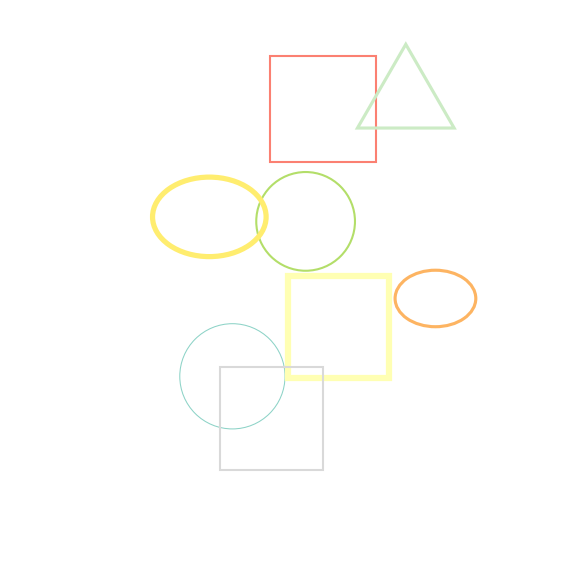[{"shape": "circle", "thickness": 0.5, "radius": 0.46, "center": [0.402, 0.348]}, {"shape": "square", "thickness": 3, "radius": 0.44, "center": [0.586, 0.433]}, {"shape": "square", "thickness": 1, "radius": 0.46, "center": [0.56, 0.811]}, {"shape": "oval", "thickness": 1.5, "radius": 0.35, "center": [0.754, 0.482]}, {"shape": "circle", "thickness": 1, "radius": 0.43, "center": [0.529, 0.616]}, {"shape": "square", "thickness": 1, "radius": 0.45, "center": [0.47, 0.274]}, {"shape": "triangle", "thickness": 1.5, "radius": 0.48, "center": [0.703, 0.826]}, {"shape": "oval", "thickness": 2.5, "radius": 0.49, "center": [0.362, 0.624]}]